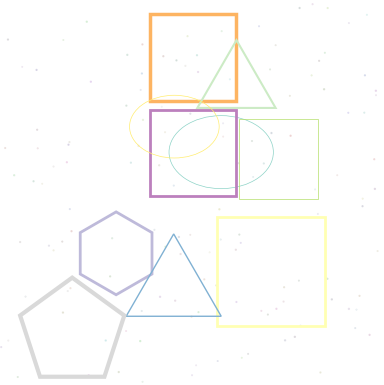[{"shape": "oval", "thickness": 0.5, "radius": 0.68, "center": [0.575, 0.605]}, {"shape": "square", "thickness": 2, "radius": 0.7, "center": [0.703, 0.295]}, {"shape": "hexagon", "thickness": 2, "radius": 0.54, "center": [0.302, 0.342]}, {"shape": "triangle", "thickness": 1, "radius": 0.71, "center": [0.451, 0.25]}, {"shape": "square", "thickness": 2.5, "radius": 0.56, "center": [0.501, 0.851]}, {"shape": "square", "thickness": 0.5, "radius": 0.51, "center": [0.723, 0.587]}, {"shape": "pentagon", "thickness": 3, "radius": 0.71, "center": [0.188, 0.137]}, {"shape": "square", "thickness": 2, "radius": 0.56, "center": [0.501, 0.603]}, {"shape": "triangle", "thickness": 1.5, "radius": 0.59, "center": [0.614, 0.778]}, {"shape": "oval", "thickness": 0.5, "radius": 0.58, "center": [0.453, 0.671]}]